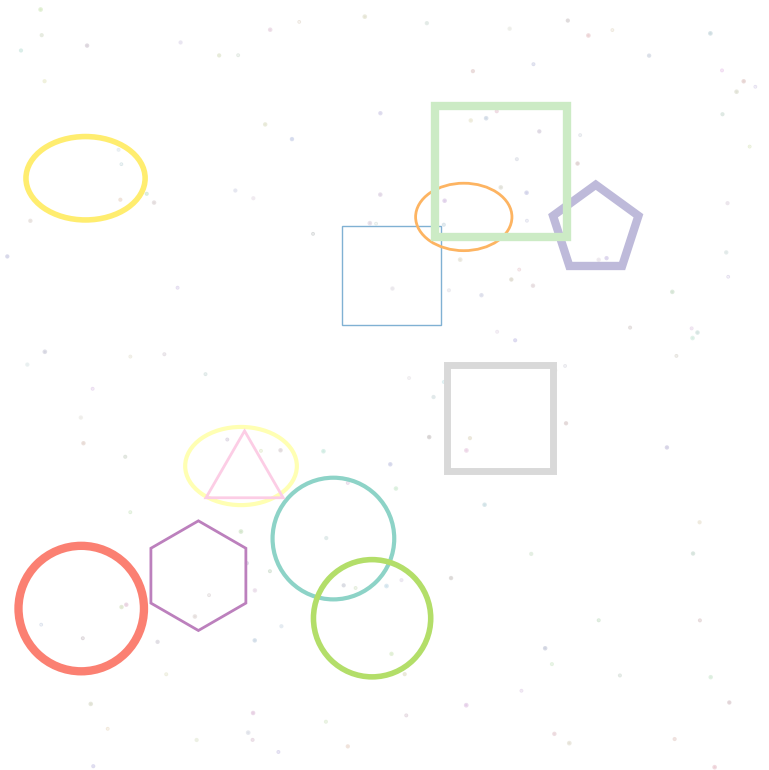[{"shape": "circle", "thickness": 1.5, "radius": 0.4, "center": [0.433, 0.301]}, {"shape": "oval", "thickness": 1.5, "radius": 0.36, "center": [0.313, 0.395]}, {"shape": "pentagon", "thickness": 3, "radius": 0.29, "center": [0.774, 0.702]}, {"shape": "circle", "thickness": 3, "radius": 0.41, "center": [0.105, 0.21]}, {"shape": "square", "thickness": 0.5, "radius": 0.32, "center": [0.508, 0.642]}, {"shape": "oval", "thickness": 1, "radius": 0.31, "center": [0.602, 0.718]}, {"shape": "circle", "thickness": 2, "radius": 0.38, "center": [0.483, 0.197]}, {"shape": "triangle", "thickness": 1, "radius": 0.29, "center": [0.318, 0.382]}, {"shape": "square", "thickness": 2.5, "radius": 0.34, "center": [0.649, 0.457]}, {"shape": "hexagon", "thickness": 1, "radius": 0.36, "center": [0.258, 0.252]}, {"shape": "square", "thickness": 3, "radius": 0.43, "center": [0.651, 0.778]}, {"shape": "oval", "thickness": 2, "radius": 0.39, "center": [0.111, 0.769]}]